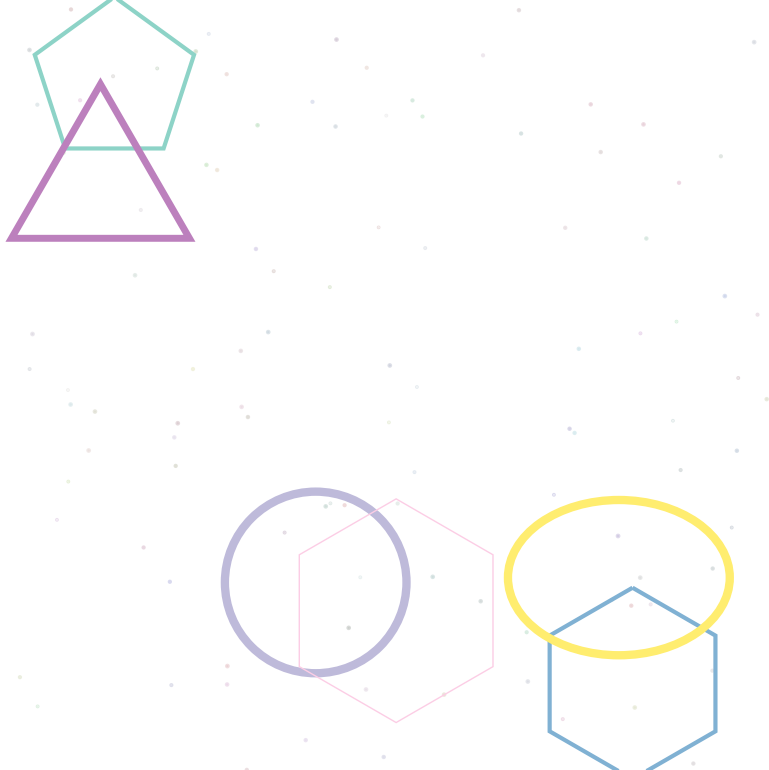[{"shape": "pentagon", "thickness": 1.5, "radius": 0.54, "center": [0.149, 0.895]}, {"shape": "circle", "thickness": 3, "radius": 0.59, "center": [0.41, 0.244]}, {"shape": "hexagon", "thickness": 1.5, "radius": 0.62, "center": [0.821, 0.112]}, {"shape": "hexagon", "thickness": 0.5, "radius": 0.73, "center": [0.514, 0.207]}, {"shape": "triangle", "thickness": 2.5, "radius": 0.67, "center": [0.13, 0.757]}, {"shape": "oval", "thickness": 3, "radius": 0.72, "center": [0.804, 0.25]}]